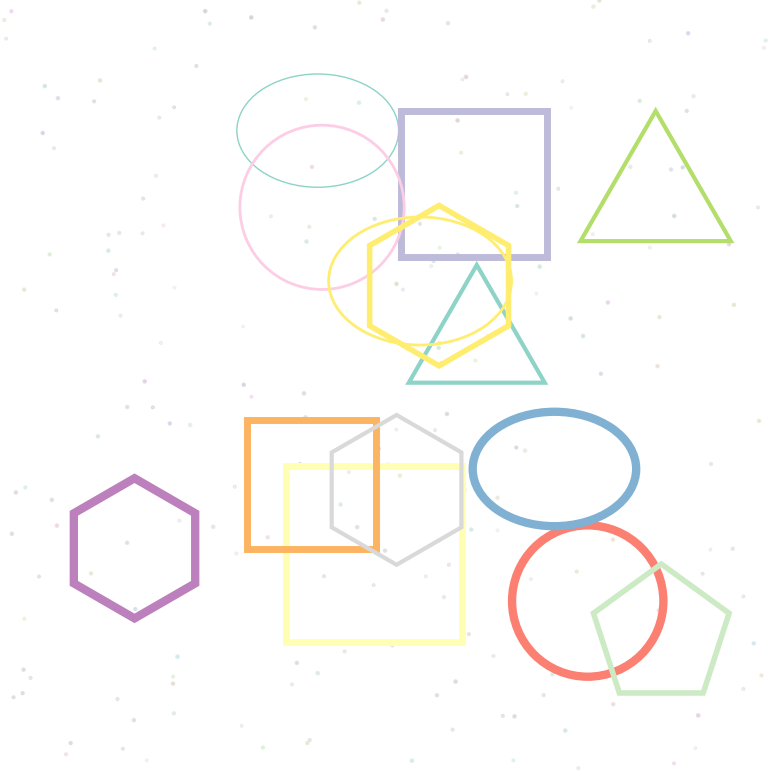[{"shape": "oval", "thickness": 0.5, "radius": 0.53, "center": [0.413, 0.83]}, {"shape": "triangle", "thickness": 1.5, "radius": 0.51, "center": [0.619, 0.554]}, {"shape": "square", "thickness": 2.5, "radius": 0.57, "center": [0.486, 0.281]}, {"shape": "square", "thickness": 2.5, "radius": 0.47, "center": [0.616, 0.761]}, {"shape": "circle", "thickness": 3, "radius": 0.49, "center": [0.763, 0.219]}, {"shape": "oval", "thickness": 3, "radius": 0.53, "center": [0.72, 0.391]}, {"shape": "square", "thickness": 2.5, "radius": 0.42, "center": [0.404, 0.371]}, {"shape": "triangle", "thickness": 1.5, "radius": 0.56, "center": [0.852, 0.743]}, {"shape": "circle", "thickness": 1, "radius": 0.53, "center": [0.418, 0.731]}, {"shape": "hexagon", "thickness": 1.5, "radius": 0.49, "center": [0.515, 0.364]}, {"shape": "hexagon", "thickness": 3, "radius": 0.46, "center": [0.175, 0.288]}, {"shape": "pentagon", "thickness": 2, "radius": 0.46, "center": [0.859, 0.175]}, {"shape": "hexagon", "thickness": 2, "radius": 0.52, "center": [0.57, 0.629]}, {"shape": "oval", "thickness": 1, "radius": 0.59, "center": [0.546, 0.635]}]